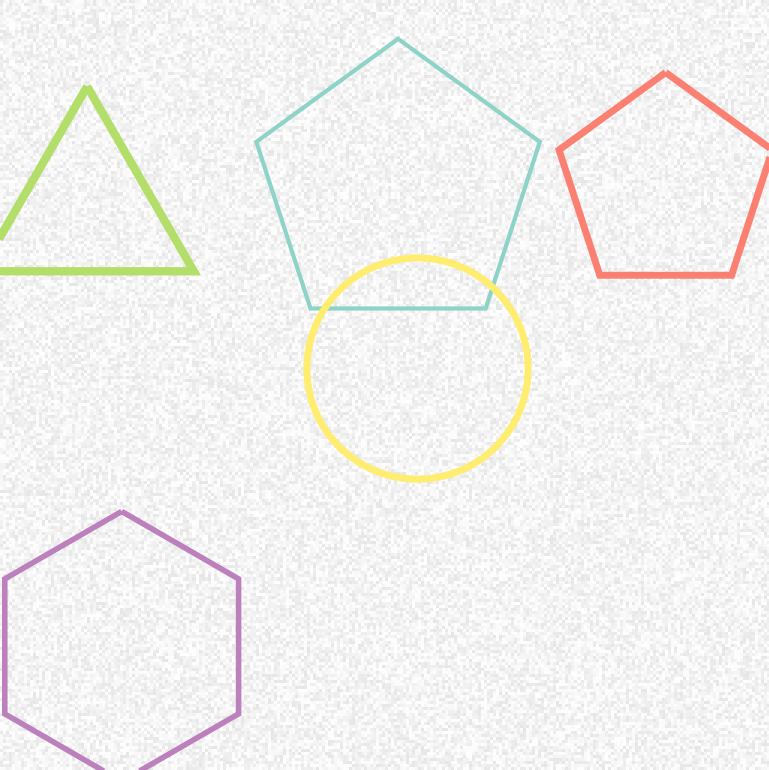[{"shape": "pentagon", "thickness": 1.5, "radius": 0.97, "center": [0.517, 0.756]}, {"shape": "pentagon", "thickness": 2.5, "radius": 0.73, "center": [0.865, 0.76]}, {"shape": "triangle", "thickness": 3, "radius": 0.8, "center": [0.113, 0.728]}, {"shape": "hexagon", "thickness": 2, "radius": 0.88, "center": [0.158, 0.161]}, {"shape": "circle", "thickness": 2.5, "radius": 0.72, "center": [0.542, 0.521]}]